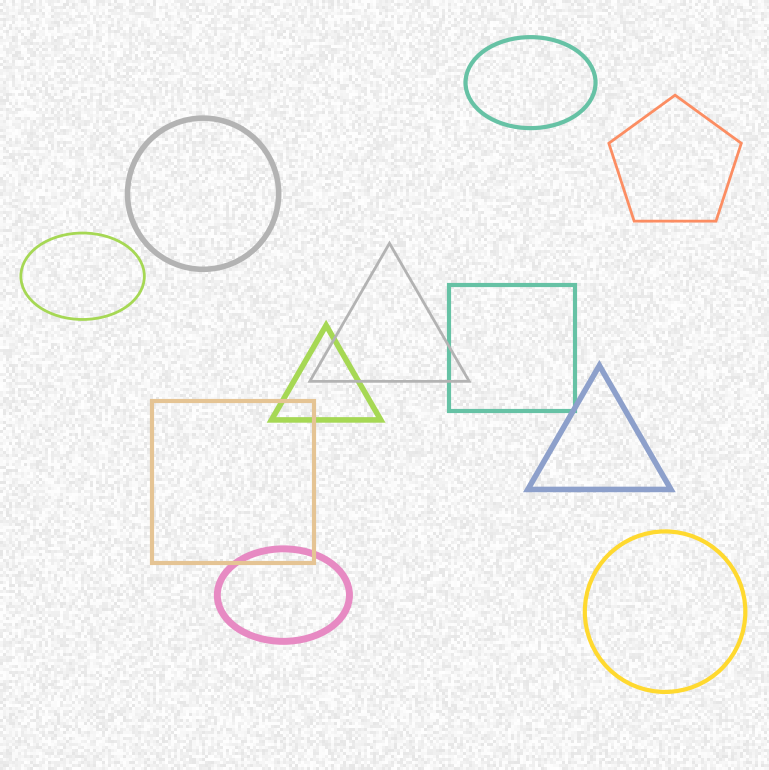[{"shape": "square", "thickness": 1.5, "radius": 0.41, "center": [0.665, 0.548]}, {"shape": "oval", "thickness": 1.5, "radius": 0.42, "center": [0.689, 0.893]}, {"shape": "pentagon", "thickness": 1, "radius": 0.45, "center": [0.877, 0.786]}, {"shape": "triangle", "thickness": 2, "radius": 0.54, "center": [0.778, 0.418]}, {"shape": "oval", "thickness": 2.5, "radius": 0.43, "center": [0.368, 0.227]}, {"shape": "oval", "thickness": 1, "radius": 0.4, "center": [0.107, 0.641]}, {"shape": "triangle", "thickness": 2, "radius": 0.41, "center": [0.424, 0.496]}, {"shape": "circle", "thickness": 1.5, "radius": 0.52, "center": [0.864, 0.206]}, {"shape": "square", "thickness": 1.5, "radius": 0.53, "center": [0.302, 0.374]}, {"shape": "triangle", "thickness": 1, "radius": 0.6, "center": [0.506, 0.565]}, {"shape": "circle", "thickness": 2, "radius": 0.49, "center": [0.264, 0.748]}]